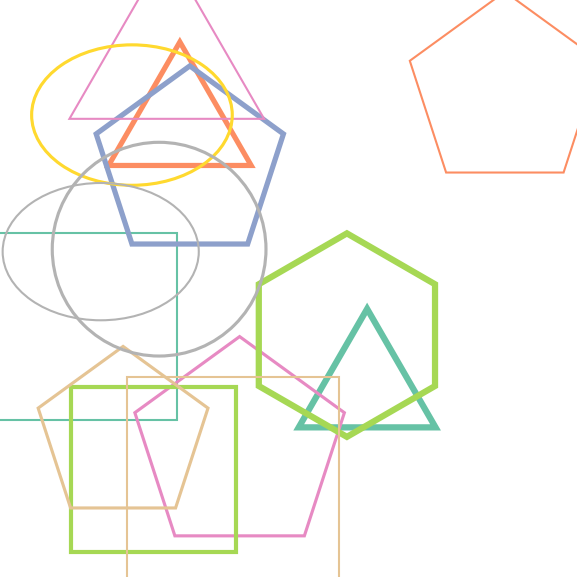[{"shape": "square", "thickness": 1, "radius": 0.81, "center": [0.145, 0.433]}, {"shape": "triangle", "thickness": 3, "radius": 0.68, "center": [0.636, 0.327]}, {"shape": "triangle", "thickness": 2.5, "radius": 0.71, "center": [0.311, 0.784]}, {"shape": "pentagon", "thickness": 1, "radius": 0.87, "center": [0.874, 0.84]}, {"shape": "pentagon", "thickness": 2.5, "radius": 0.85, "center": [0.329, 0.715]}, {"shape": "pentagon", "thickness": 1.5, "radius": 0.95, "center": [0.415, 0.226]}, {"shape": "triangle", "thickness": 1, "radius": 0.97, "center": [0.289, 0.891]}, {"shape": "hexagon", "thickness": 3, "radius": 0.88, "center": [0.601, 0.419]}, {"shape": "square", "thickness": 2, "radius": 0.71, "center": [0.266, 0.186]}, {"shape": "oval", "thickness": 1.5, "radius": 0.87, "center": [0.228, 0.8]}, {"shape": "square", "thickness": 1, "radius": 0.92, "center": [0.404, 0.163]}, {"shape": "pentagon", "thickness": 1.5, "radius": 0.77, "center": [0.213, 0.245]}, {"shape": "circle", "thickness": 1.5, "radius": 0.93, "center": [0.276, 0.568]}, {"shape": "oval", "thickness": 1, "radius": 0.85, "center": [0.174, 0.563]}]